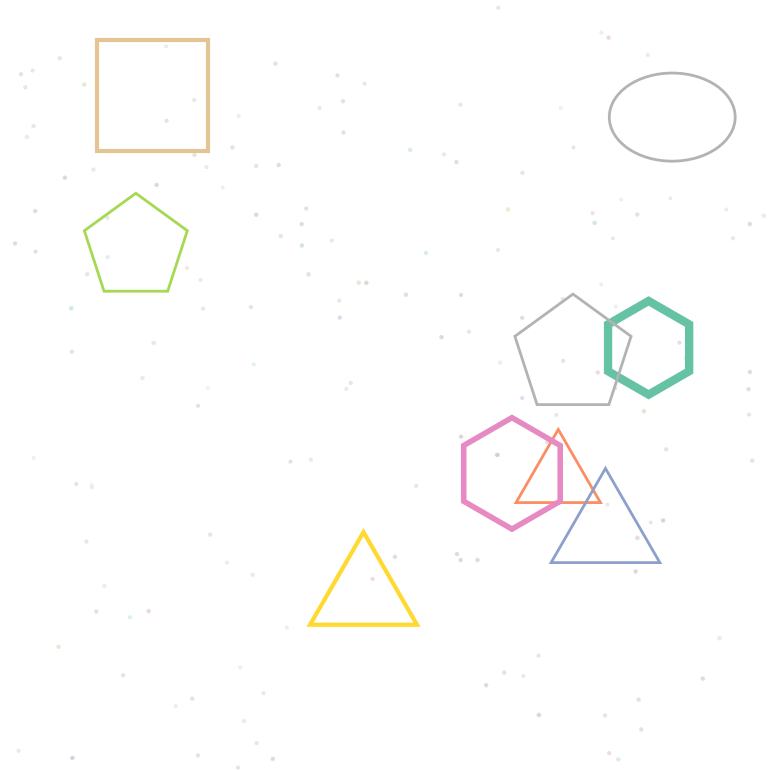[{"shape": "hexagon", "thickness": 3, "radius": 0.3, "center": [0.842, 0.548]}, {"shape": "triangle", "thickness": 1, "radius": 0.32, "center": [0.725, 0.379]}, {"shape": "triangle", "thickness": 1, "radius": 0.41, "center": [0.786, 0.31]}, {"shape": "hexagon", "thickness": 2, "radius": 0.36, "center": [0.665, 0.385]}, {"shape": "pentagon", "thickness": 1, "radius": 0.35, "center": [0.176, 0.679]}, {"shape": "triangle", "thickness": 1.5, "radius": 0.4, "center": [0.472, 0.229]}, {"shape": "square", "thickness": 1.5, "radius": 0.36, "center": [0.198, 0.876]}, {"shape": "pentagon", "thickness": 1, "radius": 0.4, "center": [0.744, 0.539]}, {"shape": "oval", "thickness": 1, "radius": 0.41, "center": [0.873, 0.848]}]